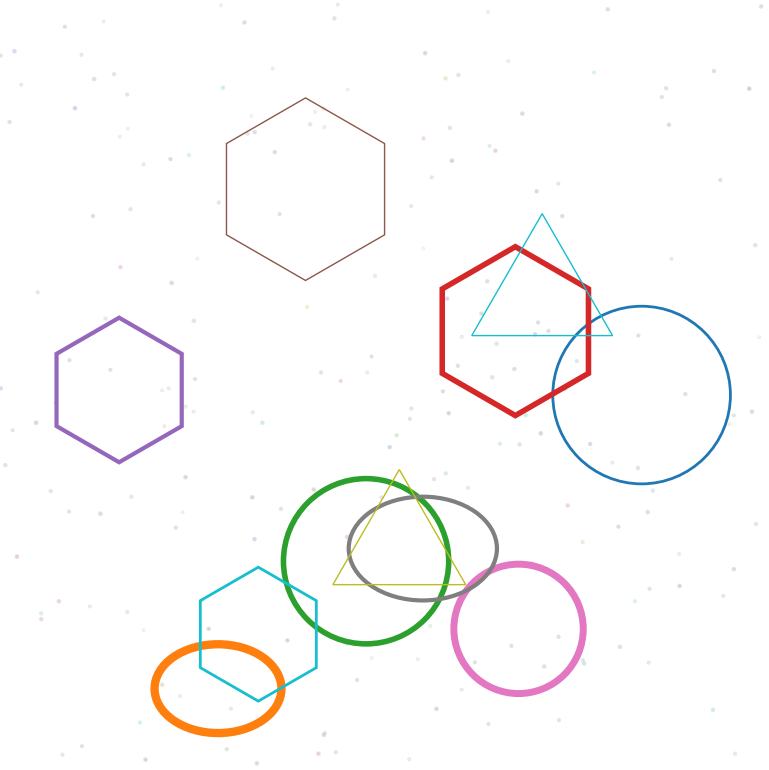[{"shape": "circle", "thickness": 1, "radius": 0.58, "center": [0.833, 0.487]}, {"shape": "oval", "thickness": 3, "radius": 0.41, "center": [0.283, 0.106]}, {"shape": "circle", "thickness": 2, "radius": 0.54, "center": [0.475, 0.271]}, {"shape": "hexagon", "thickness": 2, "radius": 0.55, "center": [0.669, 0.57]}, {"shape": "hexagon", "thickness": 1.5, "radius": 0.47, "center": [0.155, 0.494]}, {"shape": "hexagon", "thickness": 0.5, "radius": 0.59, "center": [0.397, 0.754]}, {"shape": "circle", "thickness": 2.5, "radius": 0.42, "center": [0.673, 0.183]}, {"shape": "oval", "thickness": 1.5, "radius": 0.48, "center": [0.549, 0.288]}, {"shape": "triangle", "thickness": 0.5, "radius": 0.5, "center": [0.519, 0.291]}, {"shape": "triangle", "thickness": 0.5, "radius": 0.53, "center": [0.704, 0.617]}, {"shape": "hexagon", "thickness": 1, "radius": 0.43, "center": [0.335, 0.176]}]